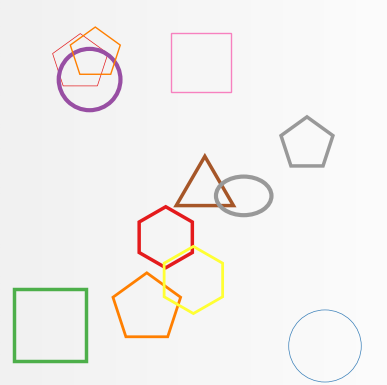[{"shape": "pentagon", "thickness": 0.5, "radius": 0.38, "center": [0.207, 0.838]}, {"shape": "hexagon", "thickness": 2.5, "radius": 0.4, "center": [0.428, 0.384]}, {"shape": "circle", "thickness": 0.5, "radius": 0.47, "center": [0.839, 0.101]}, {"shape": "square", "thickness": 2.5, "radius": 0.47, "center": [0.128, 0.156]}, {"shape": "circle", "thickness": 3, "radius": 0.4, "center": [0.231, 0.793]}, {"shape": "pentagon", "thickness": 2, "radius": 0.46, "center": [0.379, 0.2]}, {"shape": "pentagon", "thickness": 1, "radius": 0.34, "center": [0.246, 0.862]}, {"shape": "hexagon", "thickness": 2, "radius": 0.44, "center": [0.499, 0.273]}, {"shape": "triangle", "thickness": 2.5, "radius": 0.43, "center": [0.529, 0.509]}, {"shape": "square", "thickness": 1, "radius": 0.38, "center": [0.519, 0.838]}, {"shape": "pentagon", "thickness": 2.5, "radius": 0.35, "center": [0.792, 0.626]}, {"shape": "oval", "thickness": 3, "radius": 0.36, "center": [0.629, 0.491]}]